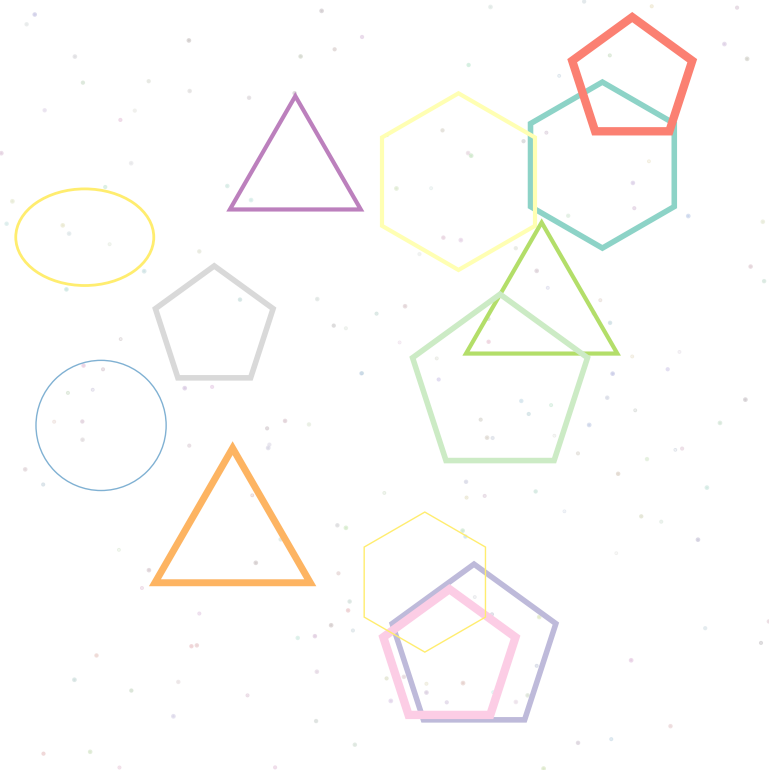[{"shape": "hexagon", "thickness": 2, "radius": 0.54, "center": [0.782, 0.786]}, {"shape": "hexagon", "thickness": 1.5, "radius": 0.57, "center": [0.595, 0.764]}, {"shape": "pentagon", "thickness": 2, "radius": 0.56, "center": [0.616, 0.156]}, {"shape": "pentagon", "thickness": 3, "radius": 0.41, "center": [0.821, 0.896]}, {"shape": "circle", "thickness": 0.5, "radius": 0.42, "center": [0.131, 0.447]}, {"shape": "triangle", "thickness": 2.5, "radius": 0.58, "center": [0.302, 0.301]}, {"shape": "triangle", "thickness": 1.5, "radius": 0.57, "center": [0.703, 0.598]}, {"shape": "pentagon", "thickness": 3, "radius": 0.45, "center": [0.584, 0.145]}, {"shape": "pentagon", "thickness": 2, "radius": 0.4, "center": [0.278, 0.574]}, {"shape": "triangle", "thickness": 1.5, "radius": 0.49, "center": [0.384, 0.777]}, {"shape": "pentagon", "thickness": 2, "radius": 0.6, "center": [0.649, 0.498]}, {"shape": "hexagon", "thickness": 0.5, "radius": 0.45, "center": [0.552, 0.244]}, {"shape": "oval", "thickness": 1, "radius": 0.45, "center": [0.11, 0.692]}]